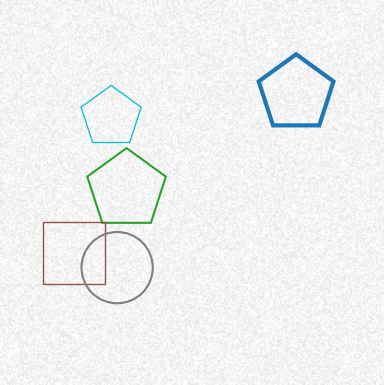[{"shape": "pentagon", "thickness": 3, "radius": 0.51, "center": [0.769, 0.757]}, {"shape": "pentagon", "thickness": 1.5, "radius": 0.54, "center": [0.329, 0.508]}, {"shape": "square", "thickness": 1, "radius": 0.4, "center": [0.193, 0.343]}, {"shape": "circle", "thickness": 1.5, "radius": 0.46, "center": [0.304, 0.305]}, {"shape": "pentagon", "thickness": 1, "radius": 0.41, "center": [0.289, 0.696]}]